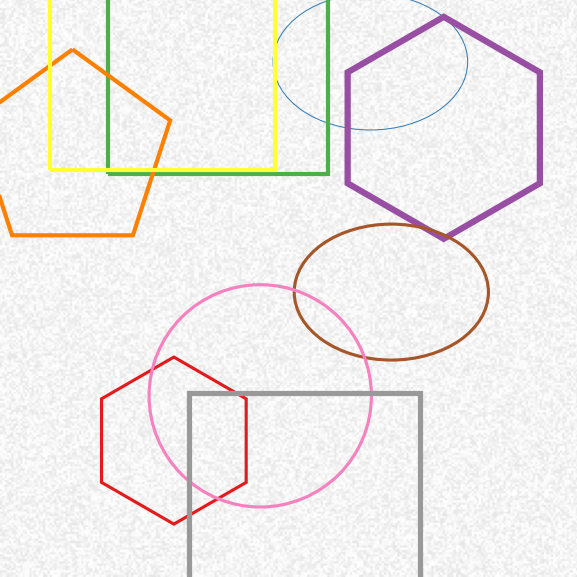[{"shape": "hexagon", "thickness": 1.5, "radius": 0.72, "center": [0.301, 0.236]}, {"shape": "oval", "thickness": 0.5, "radius": 0.84, "center": [0.641, 0.892]}, {"shape": "square", "thickness": 2, "radius": 0.95, "center": [0.378, 0.889]}, {"shape": "hexagon", "thickness": 3, "radius": 0.96, "center": [0.768, 0.778]}, {"shape": "pentagon", "thickness": 2, "radius": 0.89, "center": [0.126, 0.736]}, {"shape": "square", "thickness": 2, "radius": 0.97, "center": [0.281, 0.899]}, {"shape": "oval", "thickness": 1.5, "radius": 0.84, "center": [0.678, 0.493]}, {"shape": "circle", "thickness": 1.5, "radius": 0.96, "center": [0.451, 0.314]}, {"shape": "square", "thickness": 2.5, "radius": 1.0, "center": [0.527, 0.119]}]